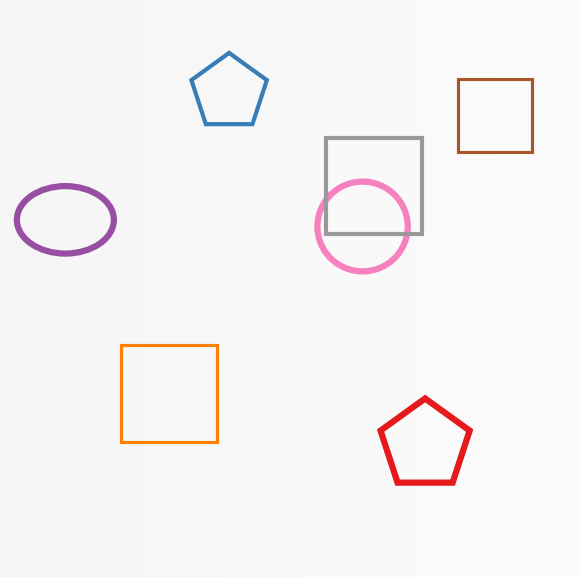[{"shape": "pentagon", "thickness": 3, "radius": 0.4, "center": [0.731, 0.229]}, {"shape": "pentagon", "thickness": 2, "radius": 0.34, "center": [0.394, 0.839]}, {"shape": "oval", "thickness": 3, "radius": 0.42, "center": [0.112, 0.618]}, {"shape": "square", "thickness": 1.5, "radius": 0.42, "center": [0.291, 0.318]}, {"shape": "square", "thickness": 1.5, "radius": 0.32, "center": [0.852, 0.8]}, {"shape": "circle", "thickness": 3, "radius": 0.39, "center": [0.624, 0.607]}, {"shape": "square", "thickness": 2, "radius": 0.41, "center": [0.644, 0.677]}]